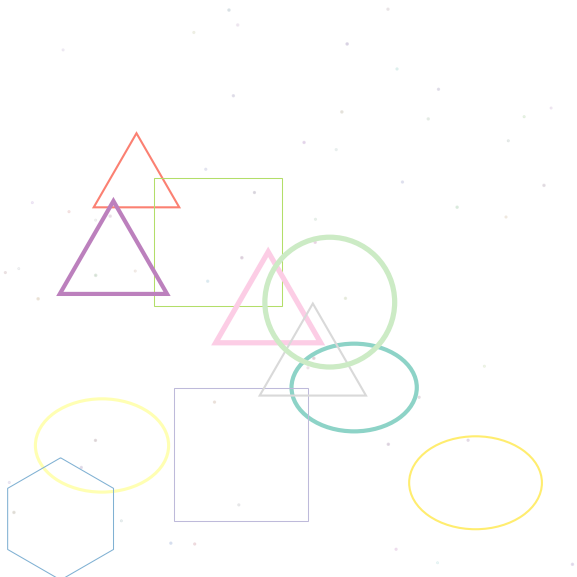[{"shape": "oval", "thickness": 2, "radius": 0.54, "center": [0.613, 0.328]}, {"shape": "oval", "thickness": 1.5, "radius": 0.58, "center": [0.177, 0.228]}, {"shape": "square", "thickness": 0.5, "radius": 0.58, "center": [0.417, 0.213]}, {"shape": "triangle", "thickness": 1, "radius": 0.43, "center": [0.236, 0.683]}, {"shape": "hexagon", "thickness": 0.5, "radius": 0.53, "center": [0.105, 0.101]}, {"shape": "square", "thickness": 0.5, "radius": 0.56, "center": [0.378, 0.581]}, {"shape": "triangle", "thickness": 2.5, "radius": 0.52, "center": [0.464, 0.458]}, {"shape": "triangle", "thickness": 1, "radius": 0.53, "center": [0.542, 0.367]}, {"shape": "triangle", "thickness": 2, "radius": 0.54, "center": [0.196, 0.544]}, {"shape": "circle", "thickness": 2.5, "radius": 0.56, "center": [0.571, 0.476]}, {"shape": "oval", "thickness": 1, "radius": 0.57, "center": [0.823, 0.163]}]